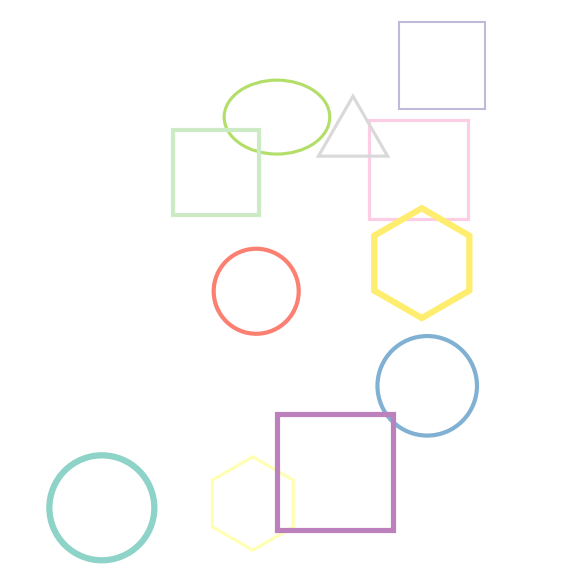[{"shape": "circle", "thickness": 3, "radius": 0.45, "center": [0.176, 0.12]}, {"shape": "hexagon", "thickness": 1.5, "radius": 0.4, "center": [0.438, 0.127]}, {"shape": "square", "thickness": 1, "radius": 0.37, "center": [0.766, 0.886]}, {"shape": "circle", "thickness": 2, "radius": 0.37, "center": [0.444, 0.495]}, {"shape": "circle", "thickness": 2, "radius": 0.43, "center": [0.74, 0.331]}, {"shape": "oval", "thickness": 1.5, "radius": 0.46, "center": [0.48, 0.796]}, {"shape": "square", "thickness": 1.5, "radius": 0.43, "center": [0.724, 0.706]}, {"shape": "triangle", "thickness": 1.5, "radius": 0.35, "center": [0.611, 0.763]}, {"shape": "square", "thickness": 2.5, "radius": 0.5, "center": [0.58, 0.182]}, {"shape": "square", "thickness": 2, "radius": 0.37, "center": [0.374, 0.7]}, {"shape": "hexagon", "thickness": 3, "radius": 0.48, "center": [0.73, 0.543]}]